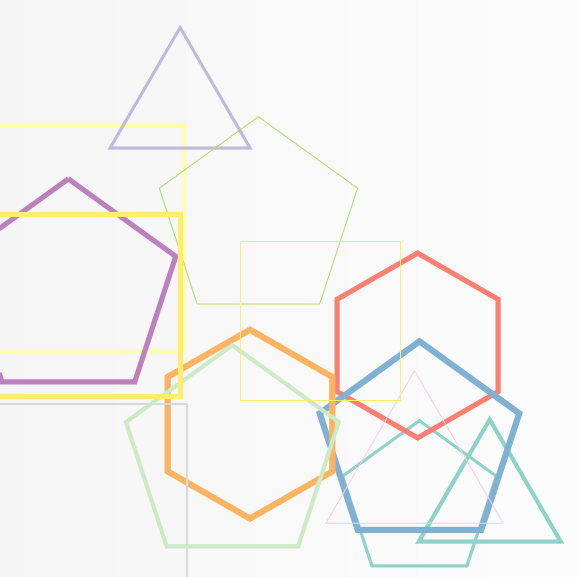[{"shape": "pentagon", "thickness": 1.5, "radius": 0.7, "center": [0.722, 0.132]}, {"shape": "triangle", "thickness": 2, "radius": 0.71, "center": [0.843, 0.132]}, {"shape": "square", "thickness": 2, "radius": 0.98, "center": [0.121, 0.587]}, {"shape": "triangle", "thickness": 1.5, "radius": 0.7, "center": [0.31, 0.812]}, {"shape": "hexagon", "thickness": 2.5, "radius": 0.8, "center": [0.718, 0.401]}, {"shape": "pentagon", "thickness": 3, "radius": 0.9, "center": [0.722, 0.228]}, {"shape": "hexagon", "thickness": 3, "radius": 0.82, "center": [0.43, 0.265]}, {"shape": "pentagon", "thickness": 0.5, "radius": 0.9, "center": [0.445, 0.618]}, {"shape": "triangle", "thickness": 0.5, "radius": 0.88, "center": [0.713, 0.181]}, {"shape": "square", "thickness": 1, "radius": 0.89, "center": [0.143, 0.121]}, {"shape": "pentagon", "thickness": 2.5, "radius": 0.97, "center": [0.118, 0.495]}, {"shape": "pentagon", "thickness": 2, "radius": 0.96, "center": [0.4, 0.209]}, {"shape": "square", "thickness": 2.5, "radius": 0.79, "center": [0.152, 0.471]}, {"shape": "square", "thickness": 0.5, "radius": 0.69, "center": [0.55, 0.445]}]